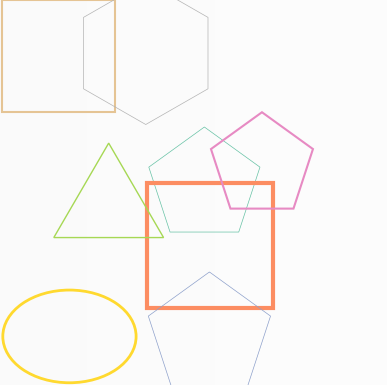[{"shape": "pentagon", "thickness": 0.5, "radius": 0.75, "center": [0.527, 0.519]}, {"shape": "square", "thickness": 3, "radius": 0.81, "center": [0.542, 0.363]}, {"shape": "pentagon", "thickness": 0.5, "radius": 0.83, "center": [0.54, 0.128]}, {"shape": "pentagon", "thickness": 1.5, "radius": 0.69, "center": [0.676, 0.57]}, {"shape": "triangle", "thickness": 1, "radius": 0.82, "center": [0.28, 0.465]}, {"shape": "oval", "thickness": 2, "radius": 0.86, "center": [0.179, 0.126]}, {"shape": "square", "thickness": 1.5, "radius": 0.73, "center": [0.151, 0.854]}, {"shape": "hexagon", "thickness": 0.5, "radius": 0.93, "center": [0.376, 0.862]}]